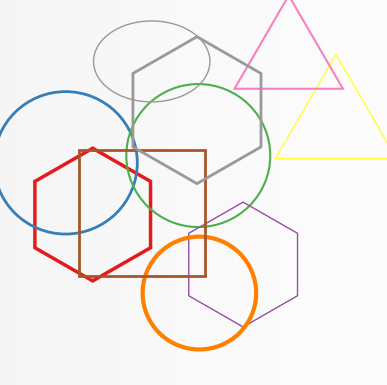[{"shape": "hexagon", "thickness": 2.5, "radius": 0.86, "center": [0.239, 0.443]}, {"shape": "circle", "thickness": 2, "radius": 0.92, "center": [0.169, 0.577]}, {"shape": "circle", "thickness": 1.5, "radius": 0.93, "center": [0.512, 0.596]}, {"shape": "hexagon", "thickness": 1, "radius": 0.81, "center": [0.627, 0.313]}, {"shape": "circle", "thickness": 3, "radius": 0.73, "center": [0.515, 0.239]}, {"shape": "triangle", "thickness": 1, "radius": 0.9, "center": [0.867, 0.678]}, {"shape": "square", "thickness": 2, "radius": 0.82, "center": [0.367, 0.447]}, {"shape": "triangle", "thickness": 1.5, "radius": 0.81, "center": [0.745, 0.85]}, {"shape": "hexagon", "thickness": 2, "radius": 0.95, "center": [0.508, 0.714]}, {"shape": "oval", "thickness": 1, "radius": 0.75, "center": [0.392, 0.84]}]